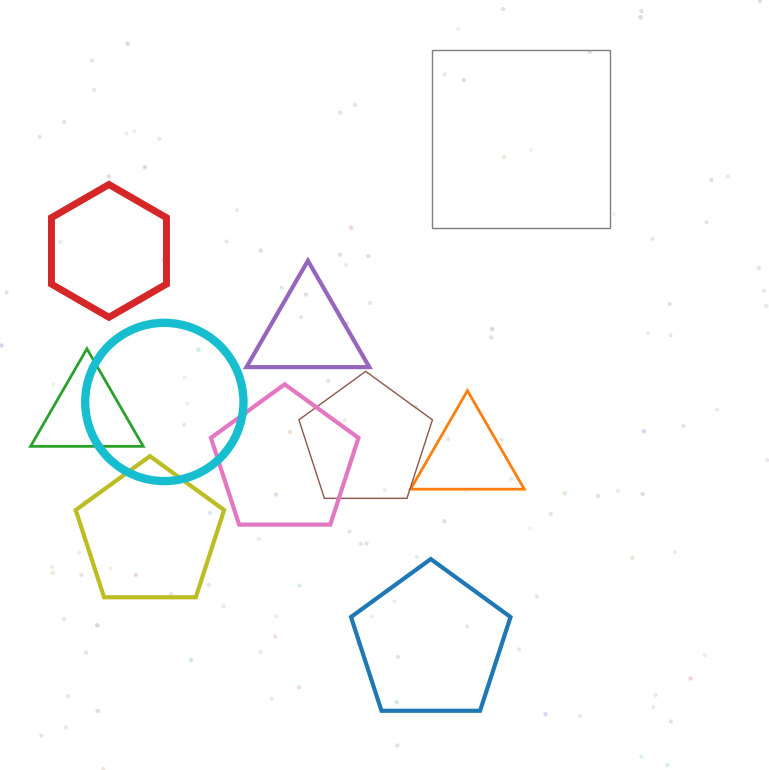[{"shape": "pentagon", "thickness": 1.5, "radius": 0.54, "center": [0.559, 0.165]}, {"shape": "triangle", "thickness": 1, "radius": 0.43, "center": [0.607, 0.407]}, {"shape": "triangle", "thickness": 1, "radius": 0.42, "center": [0.113, 0.463]}, {"shape": "hexagon", "thickness": 2.5, "radius": 0.43, "center": [0.142, 0.674]}, {"shape": "triangle", "thickness": 1.5, "radius": 0.46, "center": [0.4, 0.569]}, {"shape": "pentagon", "thickness": 0.5, "radius": 0.46, "center": [0.475, 0.427]}, {"shape": "pentagon", "thickness": 1.5, "radius": 0.5, "center": [0.37, 0.4]}, {"shape": "square", "thickness": 0.5, "radius": 0.58, "center": [0.677, 0.82]}, {"shape": "pentagon", "thickness": 1.5, "radius": 0.51, "center": [0.195, 0.306]}, {"shape": "circle", "thickness": 3, "radius": 0.51, "center": [0.213, 0.478]}]